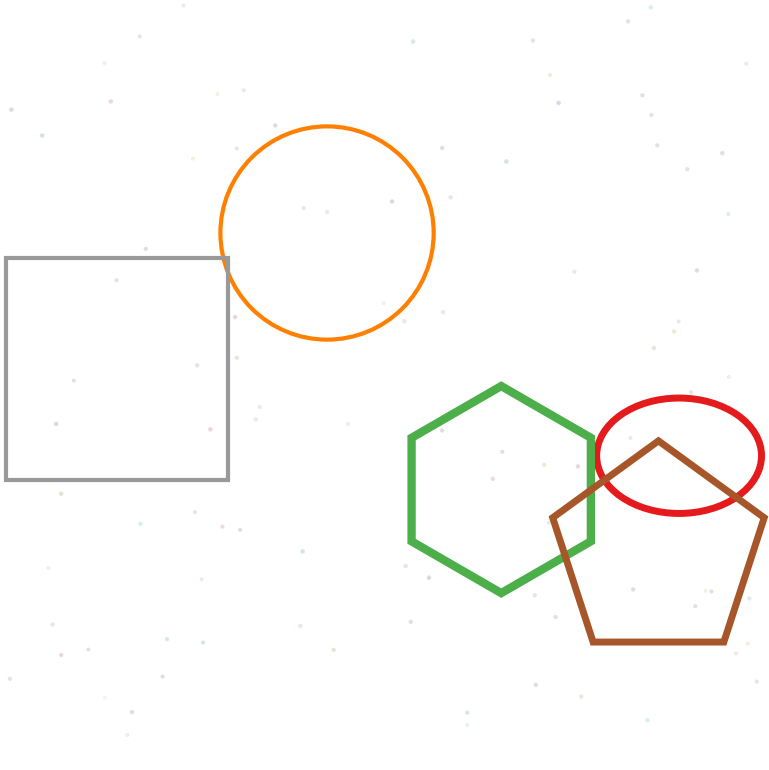[{"shape": "oval", "thickness": 2.5, "radius": 0.54, "center": [0.882, 0.408]}, {"shape": "hexagon", "thickness": 3, "radius": 0.67, "center": [0.651, 0.364]}, {"shape": "circle", "thickness": 1.5, "radius": 0.69, "center": [0.425, 0.697]}, {"shape": "pentagon", "thickness": 2.5, "radius": 0.72, "center": [0.855, 0.283]}, {"shape": "square", "thickness": 1.5, "radius": 0.72, "center": [0.152, 0.521]}]